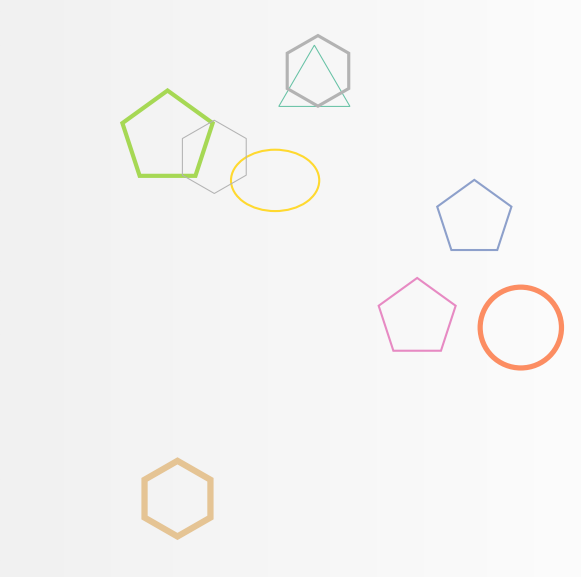[{"shape": "triangle", "thickness": 0.5, "radius": 0.35, "center": [0.541, 0.85]}, {"shape": "circle", "thickness": 2.5, "radius": 0.35, "center": [0.896, 0.432]}, {"shape": "pentagon", "thickness": 1, "radius": 0.34, "center": [0.816, 0.621]}, {"shape": "pentagon", "thickness": 1, "radius": 0.35, "center": [0.718, 0.448]}, {"shape": "pentagon", "thickness": 2, "radius": 0.41, "center": [0.288, 0.761]}, {"shape": "oval", "thickness": 1, "radius": 0.38, "center": [0.473, 0.687]}, {"shape": "hexagon", "thickness": 3, "radius": 0.33, "center": [0.305, 0.136]}, {"shape": "hexagon", "thickness": 1.5, "radius": 0.31, "center": [0.547, 0.876]}, {"shape": "hexagon", "thickness": 0.5, "radius": 0.32, "center": [0.369, 0.728]}]